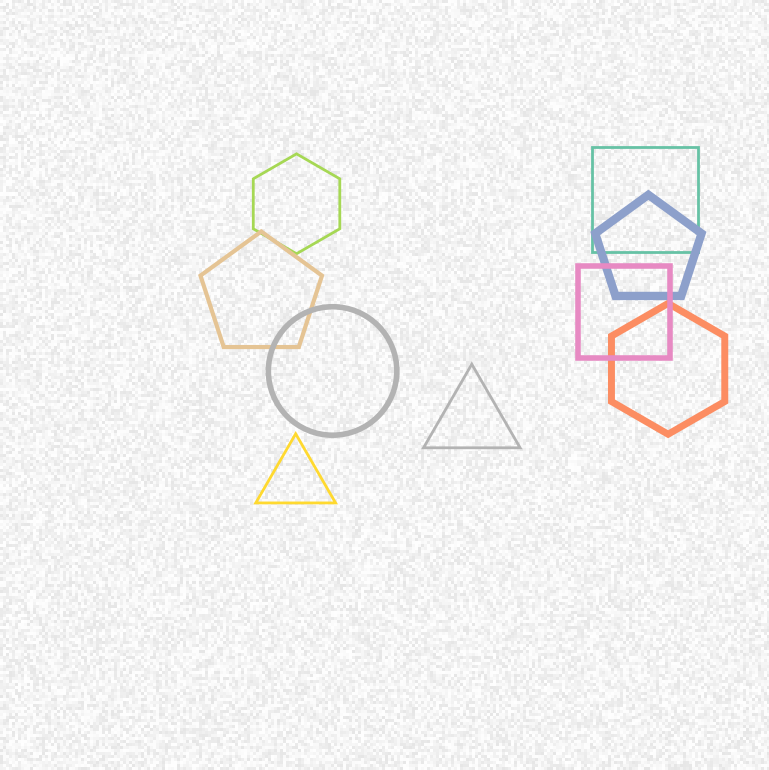[{"shape": "square", "thickness": 1, "radius": 0.34, "center": [0.838, 0.741]}, {"shape": "hexagon", "thickness": 2.5, "radius": 0.42, "center": [0.868, 0.521]}, {"shape": "pentagon", "thickness": 3, "radius": 0.36, "center": [0.842, 0.674]}, {"shape": "square", "thickness": 2, "radius": 0.3, "center": [0.81, 0.594]}, {"shape": "hexagon", "thickness": 1, "radius": 0.32, "center": [0.385, 0.735]}, {"shape": "triangle", "thickness": 1, "radius": 0.3, "center": [0.384, 0.377]}, {"shape": "pentagon", "thickness": 1.5, "radius": 0.41, "center": [0.339, 0.616]}, {"shape": "circle", "thickness": 2, "radius": 0.42, "center": [0.432, 0.518]}, {"shape": "triangle", "thickness": 1, "radius": 0.36, "center": [0.613, 0.455]}]